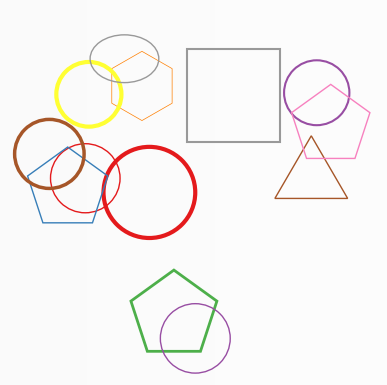[{"shape": "circle", "thickness": 1, "radius": 0.45, "center": [0.22, 0.537]}, {"shape": "circle", "thickness": 3, "radius": 0.59, "center": [0.386, 0.5]}, {"shape": "pentagon", "thickness": 1, "radius": 0.54, "center": [0.175, 0.509]}, {"shape": "pentagon", "thickness": 2, "radius": 0.58, "center": [0.449, 0.182]}, {"shape": "circle", "thickness": 1, "radius": 0.45, "center": [0.504, 0.121]}, {"shape": "circle", "thickness": 1.5, "radius": 0.42, "center": [0.817, 0.759]}, {"shape": "hexagon", "thickness": 0.5, "radius": 0.45, "center": [0.366, 0.777]}, {"shape": "circle", "thickness": 3, "radius": 0.42, "center": [0.229, 0.755]}, {"shape": "triangle", "thickness": 1, "radius": 0.54, "center": [0.803, 0.539]}, {"shape": "circle", "thickness": 2.5, "radius": 0.45, "center": [0.127, 0.6]}, {"shape": "pentagon", "thickness": 1, "radius": 0.53, "center": [0.854, 0.674]}, {"shape": "oval", "thickness": 1, "radius": 0.44, "center": [0.321, 0.847]}, {"shape": "square", "thickness": 1.5, "radius": 0.6, "center": [0.603, 0.752]}]